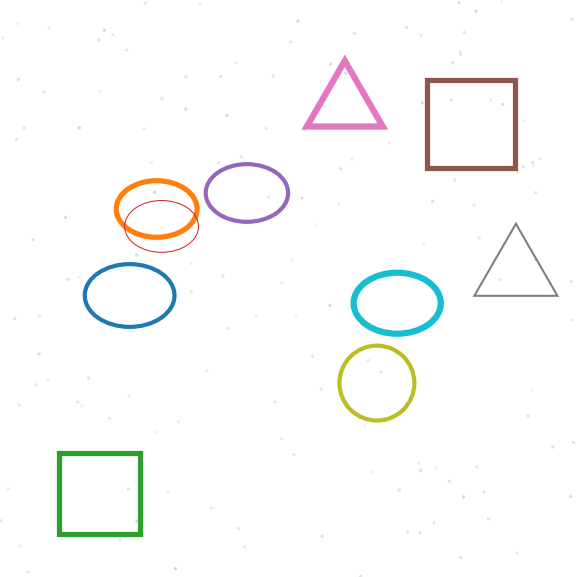[{"shape": "oval", "thickness": 2, "radius": 0.39, "center": [0.224, 0.487]}, {"shape": "oval", "thickness": 2.5, "radius": 0.35, "center": [0.271, 0.637]}, {"shape": "square", "thickness": 2.5, "radius": 0.35, "center": [0.173, 0.145]}, {"shape": "oval", "thickness": 0.5, "radius": 0.32, "center": [0.28, 0.607]}, {"shape": "oval", "thickness": 2, "radius": 0.36, "center": [0.428, 0.665]}, {"shape": "square", "thickness": 2.5, "radius": 0.38, "center": [0.816, 0.785]}, {"shape": "triangle", "thickness": 3, "radius": 0.38, "center": [0.597, 0.818]}, {"shape": "triangle", "thickness": 1, "radius": 0.42, "center": [0.893, 0.528]}, {"shape": "circle", "thickness": 2, "radius": 0.32, "center": [0.653, 0.336]}, {"shape": "oval", "thickness": 3, "radius": 0.38, "center": [0.688, 0.474]}]